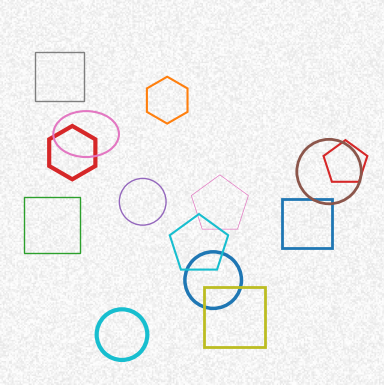[{"shape": "circle", "thickness": 2.5, "radius": 0.37, "center": [0.554, 0.272]}, {"shape": "square", "thickness": 2, "radius": 0.32, "center": [0.797, 0.419]}, {"shape": "hexagon", "thickness": 1.5, "radius": 0.3, "center": [0.434, 0.74]}, {"shape": "square", "thickness": 1, "radius": 0.36, "center": [0.134, 0.415]}, {"shape": "hexagon", "thickness": 3, "radius": 0.35, "center": [0.188, 0.604]}, {"shape": "pentagon", "thickness": 1.5, "radius": 0.3, "center": [0.897, 0.576]}, {"shape": "circle", "thickness": 1, "radius": 0.3, "center": [0.371, 0.476]}, {"shape": "circle", "thickness": 2, "radius": 0.42, "center": [0.855, 0.554]}, {"shape": "oval", "thickness": 1.5, "radius": 0.43, "center": [0.224, 0.652]}, {"shape": "pentagon", "thickness": 0.5, "radius": 0.39, "center": [0.571, 0.468]}, {"shape": "square", "thickness": 1, "radius": 0.32, "center": [0.154, 0.802]}, {"shape": "square", "thickness": 2, "radius": 0.39, "center": [0.609, 0.177]}, {"shape": "pentagon", "thickness": 1.5, "radius": 0.4, "center": [0.517, 0.364]}, {"shape": "circle", "thickness": 3, "radius": 0.33, "center": [0.317, 0.131]}]